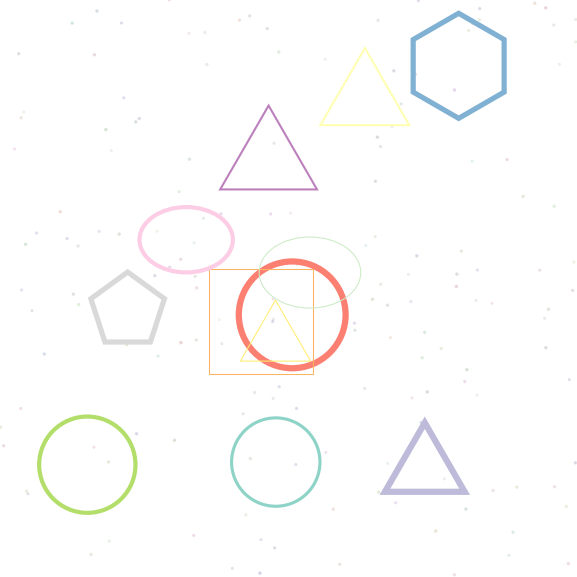[{"shape": "circle", "thickness": 1.5, "radius": 0.38, "center": [0.478, 0.199]}, {"shape": "triangle", "thickness": 1, "radius": 0.44, "center": [0.632, 0.827]}, {"shape": "triangle", "thickness": 3, "radius": 0.4, "center": [0.736, 0.187]}, {"shape": "circle", "thickness": 3, "radius": 0.46, "center": [0.506, 0.454]}, {"shape": "hexagon", "thickness": 2.5, "radius": 0.45, "center": [0.794, 0.885]}, {"shape": "square", "thickness": 0.5, "radius": 0.45, "center": [0.452, 0.443]}, {"shape": "circle", "thickness": 2, "radius": 0.42, "center": [0.151, 0.194]}, {"shape": "oval", "thickness": 2, "radius": 0.4, "center": [0.322, 0.584]}, {"shape": "pentagon", "thickness": 2.5, "radius": 0.33, "center": [0.221, 0.461]}, {"shape": "triangle", "thickness": 1, "radius": 0.48, "center": [0.465, 0.719]}, {"shape": "oval", "thickness": 0.5, "radius": 0.44, "center": [0.537, 0.527]}, {"shape": "triangle", "thickness": 0.5, "radius": 0.35, "center": [0.477, 0.409]}]